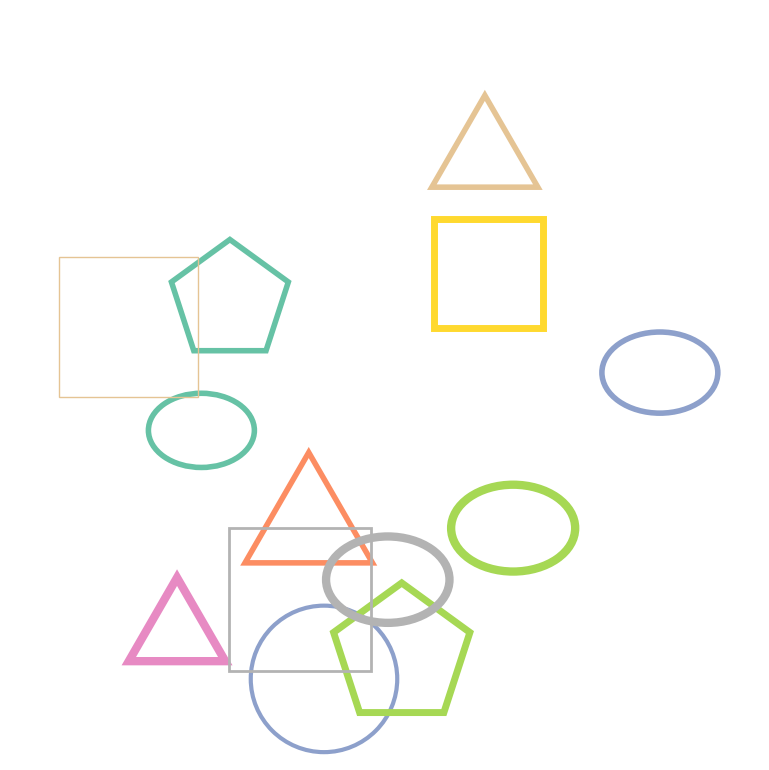[{"shape": "oval", "thickness": 2, "radius": 0.34, "center": [0.262, 0.441]}, {"shape": "pentagon", "thickness": 2, "radius": 0.4, "center": [0.299, 0.609]}, {"shape": "triangle", "thickness": 2, "radius": 0.48, "center": [0.401, 0.317]}, {"shape": "oval", "thickness": 2, "radius": 0.38, "center": [0.857, 0.516]}, {"shape": "circle", "thickness": 1.5, "radius": 0.48, "center": [0.421, 0.118]}, {"shape": "triangle", "thickness": 3, "radius": 0.36, "center": [0.23, 0.178]}, {"shape": "oval", "thickness": 3, "radius": 0.4, "center": [0.666, 0.314]}, {"shape": "pentagon", "thickness": 2.5, "radius": 0.47, "center": [0.522, 0.15]}, {"shape": "square", "thickness": 2.5, "radius": 0.35, "center": [0.634, 0.644]}, {"shape": "triangle", "thickness": 2, "radius": 0.4, "center": [0.63, 0.797]}, {"shape": "square", "thickness": 0.5, "radius": 0.45, "center": [0.167, 0.575]}, {"shape": "square", "thickness": 1, "radius": 0.46, "center": [0.39, 0.221]}, {"shape": "oval", "thickness": 3, "radius": 0.4, "center": [0.504, 0.247]}]